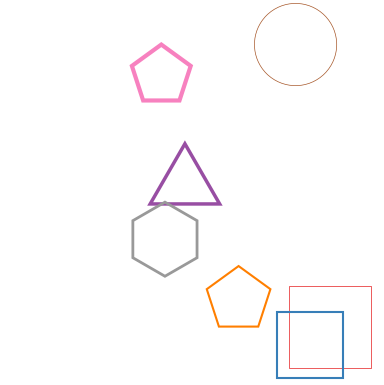[{"shape": "square", "thickness": 0.5, "radius": 0.53, "center": [0.857, 0.151]}, {"shape": "square", "thickness": 1.5, "radius": 0.43, "center": [0.805, 0.104]}, {"shape": "triangle", "thickness": 2.5, "radius": 0.52, "center": [0.48, 0.522]}, {"shape": "pentagon", "thickness": 1.5, "radius": 0.43, "center": [0.62, 0.222]}, {"shape": "circle", "thickness": 0.5, "radius": 0.53, "center": [0.768, 0.884]}, {"shape": "pentagon", "thickness": 3, "radius": 0.4, "center": [0.419, 0.804]}, {"shape": "hexagon", "thickness": 2, "radius": 0.48, "center": [0.428, 0.379]}]